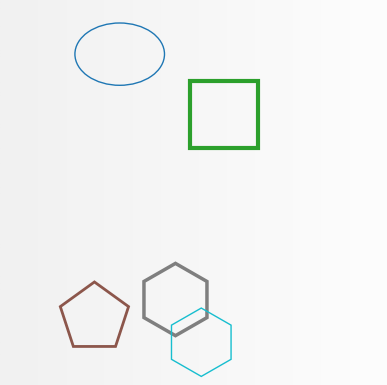[{"shape": "oval", "thickness": 1, "radius": 0.58, "center": [0.309, 0.859]}, {"shape": "square", "thickness": 3, "radius": 0.44, "center": [0.579, 0.703]}, {"shape": "pentagon", "thickness": 2, "radius": 0.46, "center": [0.244, 0.175]}, {"shape": "hexagon", "thickness": 2.5, "radius": 0.47, "center": [0.453, 0.222]}, {"shape": "hexagon", "thickness": 1, "radius": 0.44, "center": [0.519, 0.111]}]